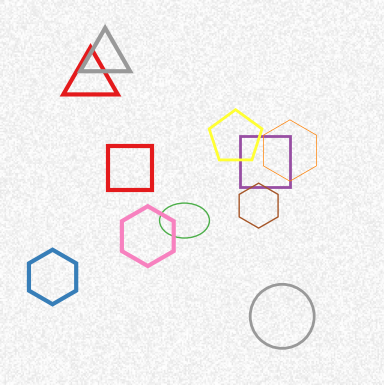[{"shape": "triangle", "thickness": 3, "radius": 0.41, "center": [0.235, 0.796]}, {"shape": "square", "thickness": 3, "radius": 0.29, "center": [0.337, 0.565]}, {"shape": "hexagon", "thickness": 3, "radius": 0.35, "center": [0.137, 0.281]}, {"shape": "oval", "thickness": 1, "radius": 0.32, "center": [0.479, 0.427]}, {"shape": "square", "thickness": 2, "radius": 0.33, "center": [0.688, 0.581]}, {"shape": "hexagon", "thickness": 0.5, "radius": 0.4, "center": [0.753, 0.609]}, {"shape": "pentagon", "thickness": 2, "radius": 0.36, "center": [0.612, 0.643]}, {"shape": "hexagon", "thickness": 1, "radius": 0.29, "center": [0.672, 0.466]}, {"shape": "hexagon", "thickness": 3, "radius": 0.39, "center": [0.384, 0.387]}, {"shape": "triangle", "thickness": 3, "radius": 0.37, "center": [0.273, 0.852]}, {"shape": "circle", "thickness": 2, "radius": 0.42, "center": [0.733, 0.178]}]